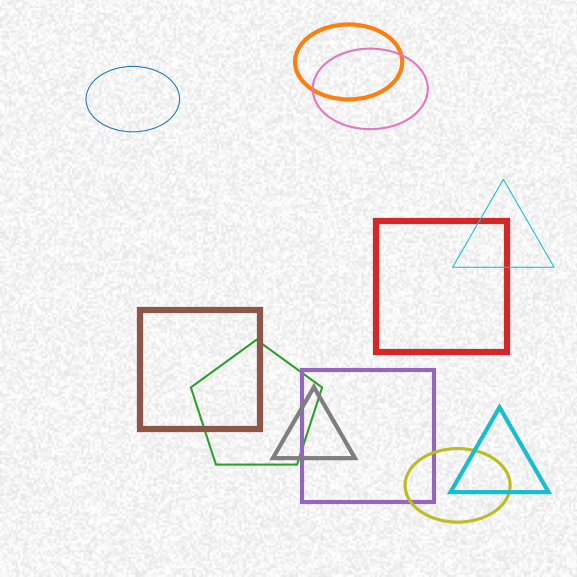[{"shape": "oval", "thickness": 0.5, "radius": 0.4, "center": [0.23, 0.828]}, {"shape": "oval", "thickness": 2, "radius": 0.46, "center": [0.604, 0.892]}, {"shape": "pentagon", "thickness": 1, "radius": 0.6, "center": [0.444, 0.291]}, {"shape": "square", "thickness": 3, "radius": 0.57, "center": [0.765, 0.504]}, {"shape": "square", "thickness": 2, "radius": 0.57, "center": [0.638, 0.244]}, {"shape": "square", "thickness": 3, "radius": 0.52, "center": [0.346, 0.359]}, {"shape": "oval", "thickness": 1, "radius": 0.5, "center": [0.641, 0.845]}, {"shape": "triangle", "thickness": 2, "radius": 0.41, "center": [0.544, 0.247]}, {"shape": "oval", "thickness": 1.5, "radius": 0.45, "center": [0.792, 0.159]}, {"shape": "triangle", "thickness": 0.5, "radius": 0.51, "center": [0.872, 0.587]}, {"shape": "triangle", "thickness": 2, "radius": 0.49, "center": [0.865, 0.196]}]